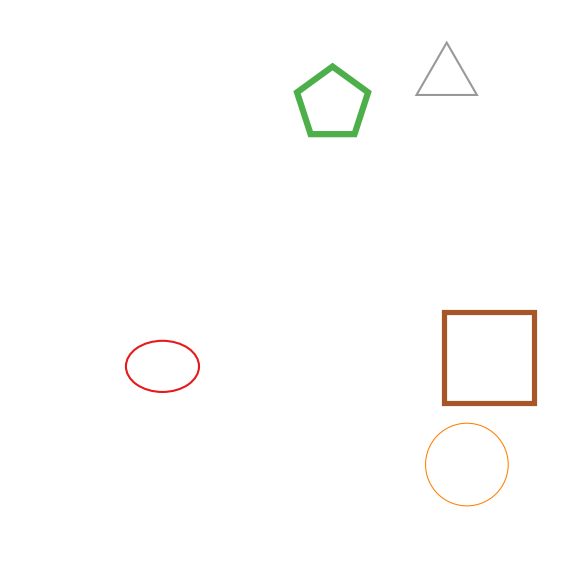[{"shape": "oval", "thickness": 1, "radius": 0.32, "center": [0.281, 0.365]}, {"shape": "pentagon", "thickness": 3, "radius": 0.32, "center": [0.576, 0.819]}, {"shape": "circle", "thickness": 0.5, "radius": 0.36, "center": [0.808, 0.195]}, {"shape": "square", "thickness": 2.5, "radius": 0.39, "center": [0.847, 0.38]}, {"shape": "triangle", "thickness": 1, "radius": 0.3, "center": [0.774, 0.865]}]